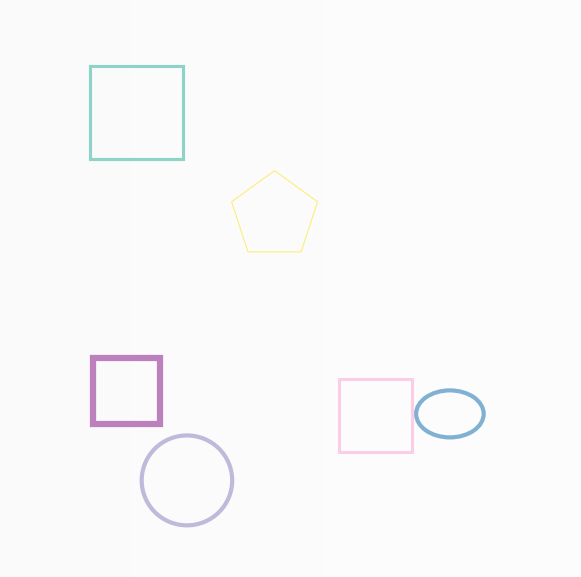[{"shape": "square", "thickness": 1.5, "radius": 0.4, "center": [0.235, 0.804]}, {"shape": "circle", "thickness": 2, "radius": 0.39, "center": [0.322, 0.167]}, {"shape": "oval", "thickness": 2, "radius": 0.29, "center": [0.774, 0.282]}, {"shape": "square", "thickness": 1.5, "radius": 0.31, "center": [0.646, 0.28]}, {"shape": "square", "thickness": 3, "radius": 0.29, "center": [0.218, 0.322]}, {"shape": "pentagon", "thickness": 0.5, "radius": 0.39, "center": [0.472, 0.626]}]